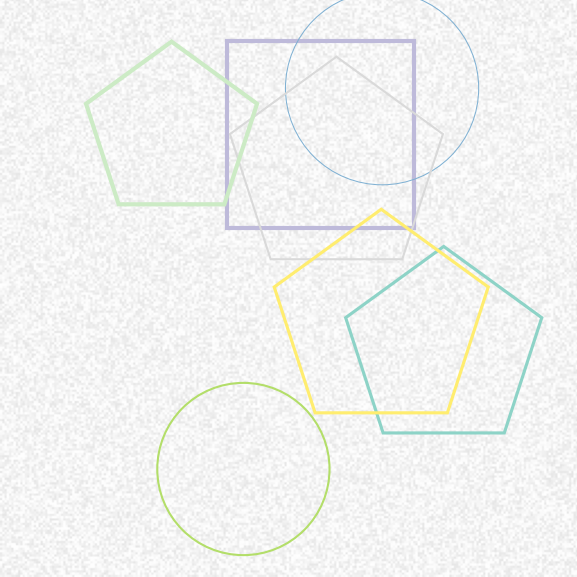[{"shape": "pentagon", "thickness": 1.5, "radius": 0.89, "center": [0.768, 0.394]}, {"shape": "square", "thickness": 2, "radius": 0.81, "center": [0.555, 0.766]}, {"shape": "circle", "thickness": 0.5, "radius": 0.84, "center": [0.662, 0.846]}, {"shape": "circle", "thickness": 1, "radius": 0.75, "center": [0.421, 0.187]}, {"shape": "pentagon", "thickness": 1, "radius": 0.97, "center": [0.583, 0.707]}, {"shape": "pentagon", "thickness": 2, "radius": 0.78, "center": [0.297, 0.771]}, {"shape": "pentagon", "thickness": 1.5, "radius": 0.97, "center": [0.66, 0.442]}]